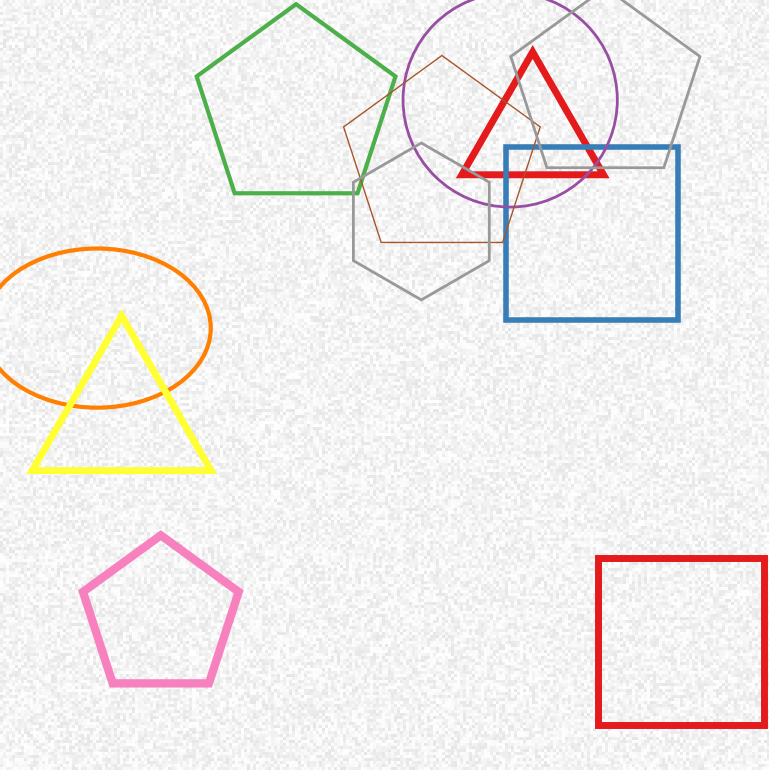[{"shape": "square", "thickness": 2.5, "radius": 0.54, "center": [0.884, 0.167]}, {"shape": "triangle", "thickness": 2.5, "radius": 0.53, "center": [0.692, 0.826]}, {"shape": "square", "thickness": 2, "radius": 0.56, "center": [0.769, 0.697]}, {"shape": "pentagon", "thickness": 1.5, "radius": 0.68, "center": [0.385, 0.859]}, {"shape": "circle", "thickness": 1, "radius": 0.7, "center": [0.663, 0.87]}, {"shape": "oval", "thickness": 1.5, "radius": 0.74, "center": [0.126, 0.574]}, {"shape": "triangle", "thickness": 2.5, "radius": 0.67, "center": [0.158, 0.456]}, {"shape": "pentagon", "thickness": 0.5, "radius": 0.67, "center": [0.574, 0.794]}, {"shape": "pentagon", "thickness": 3, "radius": 0.53, "center": [0.209, 0.199]}, {"shape": "pentagon", "thickness": 1, "radius": 0.65, "center": [0.786, 0.887]}, {"shape": "hexagon", "thickness": 1, "radius": 0.51, "center": [0.547, 0.712]}]